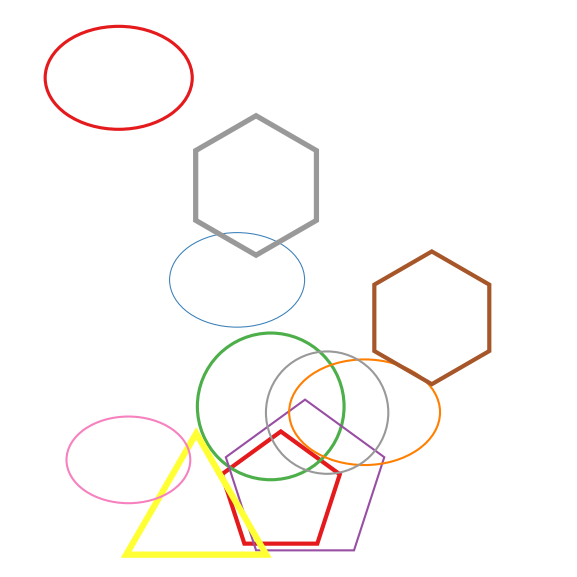[{"shape": "pentagon", "thickness": 2, "radius": 0.54, "center": [0.486, 0.145]}, {"shape": "oval", "thickness": 1.5, "radius": 0.64, "center": [0.206, 0.864]}, {"shape": "oval", "thickness": 0.5, "radius": 0.58, "center": [0.411, 0.514]}, {"shape": "circle", "thickness": 1.5, "radius": 0.64, "center": [0.469, 0.295]}, {"shape": "pentagon", "thickness": 1, "radius": 0.72, "center": [0.528, 0.163]}, {"shape": "oval", "thickness": 1, "radius": 0.65, "center": [0.631, 0.285]}, {"shape": "triangle", "thickness": 3, "radius": 0.7, "center": [0.34, 0.109]}, {"shape": "hexagon", "thickness": 2, "radius": 0.57, "center": [0.748, 0.449]}, {"shape": "oval", "thickness": 1, "radius": 0.54, "center": [0.222, 0.203]}, {"shape": "hexagon", "thickness": 2.5, "radius": 0.6, "center": [0.443, 0.678]}, {"shape": "circle", "thickness": 1, "radius": 0.53, "center": [0.566, 0.285]}]